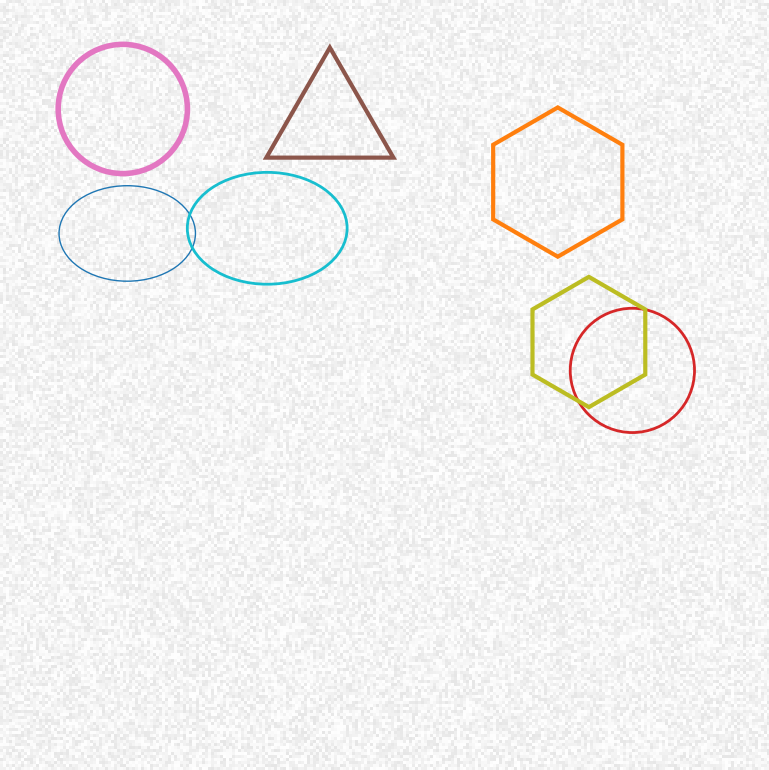[{"shape": "oval", "thickness": 0.5, "radius": 0.44, "center": [0.165, 0.697]}, {"shape": "hexagon", "thickness": 1.5, "radius": 0.48, "center": [0.724, 0.764]}, {"shape": "circle", "thickness": 1, "radius": 0.4, "center": [0.821, 0.519]}, {"shape": "triangle", "thickness": 1.5, "radius": 0.48, "center": [0.428, 0.843]}, {"shape": "circle", "thickness": 2, "radius": 0.42, "center": [0.159, 0.858]}, {"shape": "hexagon", "thickness": 1.5, "radius": 0.42, "center": [0.765, 0.556]}, {"shape": "oval", "thickness": 1, "radius": 0.52, "center": [0.347, 0.704]}]